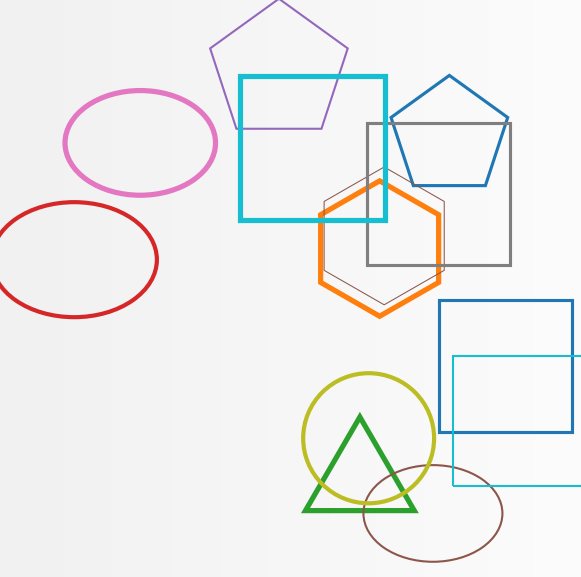[{"shape": "pentagon", "thickness": 1.5, "radius": 0.53, "center": [0.773, 0.763]}, {"shape": "square", "thickness": 1.5, "radius": 0.57, "center": [0.869, 0.366]}, {"shape": "hexagon", "thickness": 2.5, "radius": 0.59, "center": [0.653, 0.569]}, {"shape": "triangle", "thickness": 2.5, "radius": 0.54, "center": [0.619, 0.169]}, {"shape": "oval", "thickness": 2, "radius": 0.71, "center": [0.128, 0.549]}, {"shape": "pentagon", "thickness": 1, "radius": 0.62, "center": [0.48, 0.877]}, {"shape": "hexagon", "thickness": 0.5, "radius": 0.6, "center": [0.661, 0.591]}, {"shape": "oval", "thickness": 1, "radius": 0.6, "center": [0.745, 0.11]}, {"shape": "oval", "thickness": 2.5, "radius": 0.65, "center": [0.241, 0.752]}, {"shape": "square", "thickness": 1.5, "radius": 0.61, "center": [0.754, 0.663]}, {"shape": "circle", "thickness": 2, "radius": 0.56, "center": [0.634, 0.24]}, {"shape": "square", "thickness": 1, "radius": 0.56, "center": [0.891, 0.271]}, {"shape": "square", "thickness": 2.5, "radius": 0.62, "center": [0.538, 0.743]}]